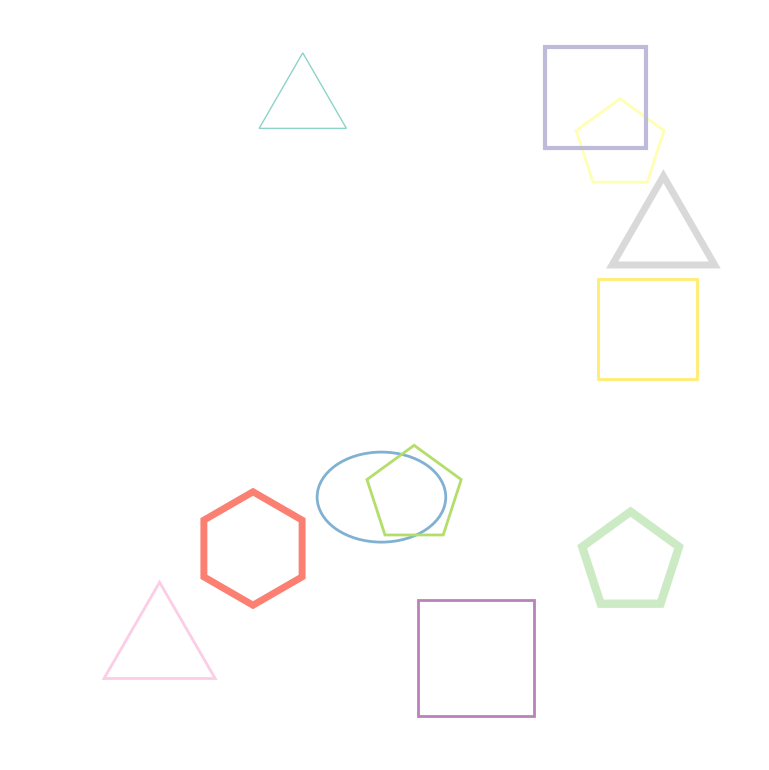[{"shape": "triangle", "thickness": 0.5, "radius": 0.33, "center": [0.393, 0.866]}, {"shape": "pentagon", "thickness": 1, "radius": 0.3, "center": [0.805, 0.812]}, {"shape": "square", "thickness": 1.5, "radius": 0.33, "center": [0.773, 0.874]}, {"shape": "hexagon", "thickness": 2.5, "radius": 0.37, "center": [0.329, 0.288]}, {"shape": "oval", "thickness": 1, "radius": 0.42, "center": [0.495, 0.354]}, {"shape": "pentagon", "thickness": 1, "radius": 0.32, "center": [0.538, 0.357]}, {"shape": "triangle", "thickness": 1, "radius": 0.42, "center": [0.207, 0.16]}, {"shape": "triangle", "thickness": 2.5, "radius": 0.38, "center": [0.862, 0.694]}, {"shape": "square", "thickness": 1, "radius": 0.38, "center": [0.618, 0.145]}, {"shape": "pentagon", "thickness": 3, "radius": 0.33, "center": [0.819, 0.269]}, {"shape": "square", "thickness": 1, "radius": 0.32, "center": [0.841, 0.572]}]